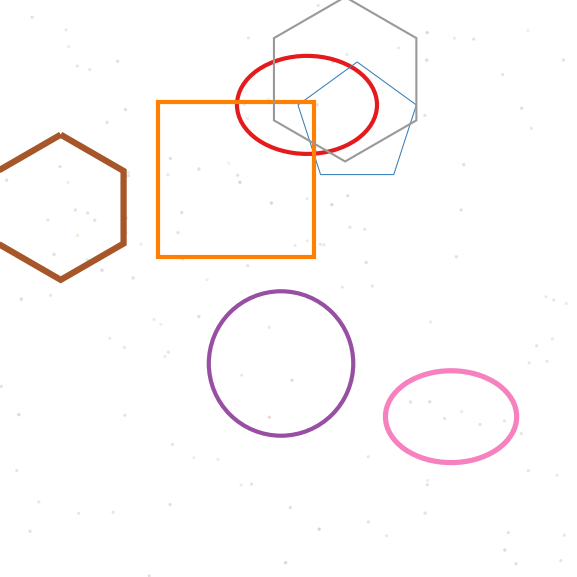[{"shape": "oval", "thickness": 2, "radius": 0.61, "center": [0.532, 0.818]}, {"shape": "pentagon", "thickness": 0.5, "radius": 0.54, "center": [0.618, 0.784]}, {"shape": "circle", "thickness": 2, "radius": 0.63, "center": [0.487, 0.37]}, {"shape": "square", "thickness": 2, "radius": 0.67, "center": [0.409, 0.688]}, {"shape": "hexagon", "thickness": 3, "radius": 0.63, "center": [0.105, 0.64]}, {"shape": "oval", "thickness": 2.5, "radius": 0.57, "center": [0.781, 0.278]}, {"shape": "hexagon", "thickness": 1, "radius": 0.71, "center": [0.598, 0.862]}]